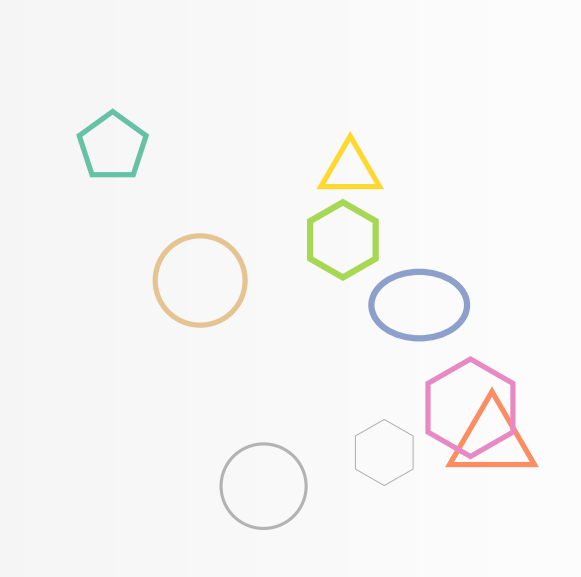[{"shape": "pentagon", "thickness": 2.5, "radius": 0.3, "center": [0.194, 0.746]}, {"shape": "triangle", "thickness": 2.5, "radius": 0.42, "center": [0.846, 0.237]}, {"shape": "oval", "thickness": 3, "radius": 0.41, "center": [0.721, 0.471]}, {"shape": "hexagon", "thickness": 2.5, "radius": 0.42, "center": [0.809, 0.293]}, {"shape": "hexagon", "thickness": 3, "radius": 0.33, "center": [0.59, 0.584]}, {"shape": "triangle", "thickness": 2.5, "radius": 0.29, "center": [0.603, 0.705]}, {"shape": "circle", "thickness": 2.5, "radius": 0.39, "center": [0.344, 0.513]}, {"shape": "hexagon", "thickness": 0.5, "radius": 0.29, "center": [0.661, 0.216]}, {"shape": "circle", "thickness": 1.5, "radius": 0.37, "center": [0.453, 0.157]}]